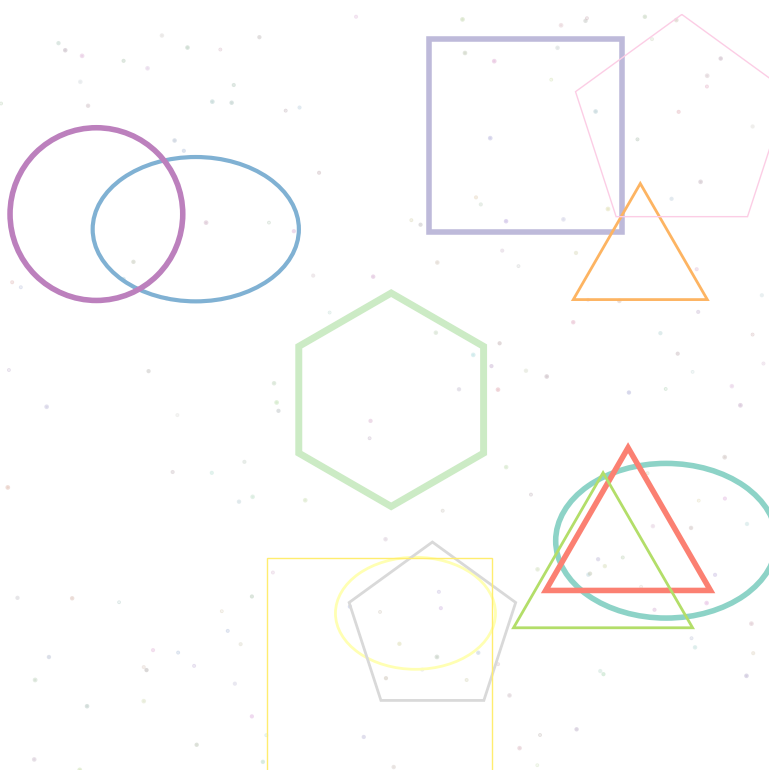[{"shape": "oval", "thickness": 2, "radius": 0.72, "center": [0.865, 0.298]}, {"shape": "oval", "thickness": 1, "radius": 0.52, "center": [0.54, 0.204]}, {"shape": "square", "thickness": 2, "radius": 0.63, "center": [0.682, 0.824]}, {"shape": "triangle", "thickness": 2, "radius": 0.62, "center": [0.816, 0.295]}, {"shape": "oval", "thickness": 1.5, "radius": 0.67, "center": [0.254, 0.702]}, {"shape": "triangle", "thickness": 1, "radius": 0.5, "center": [0.832, 0.661]}, {"shape": "triangle", "thickness": 1, "radius": 0.67, "center": [0.783, 0.252]}, {"shape": "pentagon", "thickness": 0.5, "radius": 0.73, "center": [0.885, 0.836]}, {"shape": "pentagon", "thickness": 1, "radius": 0.57, "center": [0.562, 0.182]}, {"shape": "circle", "thickness": 2, "radius": 0.56, "center": [0.125, 0.722]}, {"shape": "hexagon", "thickness": 2.5, "radius": 0.69, "center": [0.508, 0.481]}, {"shape": "square", "thickness": 0.5, "radius": 0.73, "center": [0.493, 0.13]}]